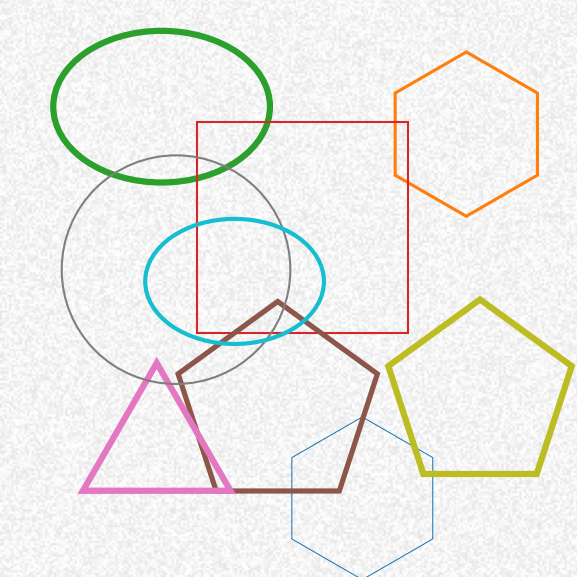[{"shape": "hexagon", "thickness": 0.5, "radius": 0.7, "center": [0.627, 0.136]}, {"shape": "hexagon", "thickness": 1.5, "radius": 0.71, "center": [0.807, 0.767]}, {"shape": "oval", "thickness": 3, "radius": 0.94, "center": [0.28, 0.814]}, {"shape": "square", "thickness": 1, "radius": 0.91, "center": [0.524, 0.606]}, {"shape": "pentagon", "thickness": 2.5, "radius": 0.91, "center": [0.481, 0.296]}, {"shape": "triangle", "thickness": 3, "radius": 0.74, "center": [0.271, 0.223]}, {"shape": "circle", "thickness": 1, "radius": 0.99, "center": [0.305, 0.532]}, {"shape": "pentagon", "thickness": 3, "radius": 0.84, "center": [0.831, 0.314]}, {"shape": "oval", "thickness": 2, "radius": 0.77, "center": [0.406, 0.512]}]